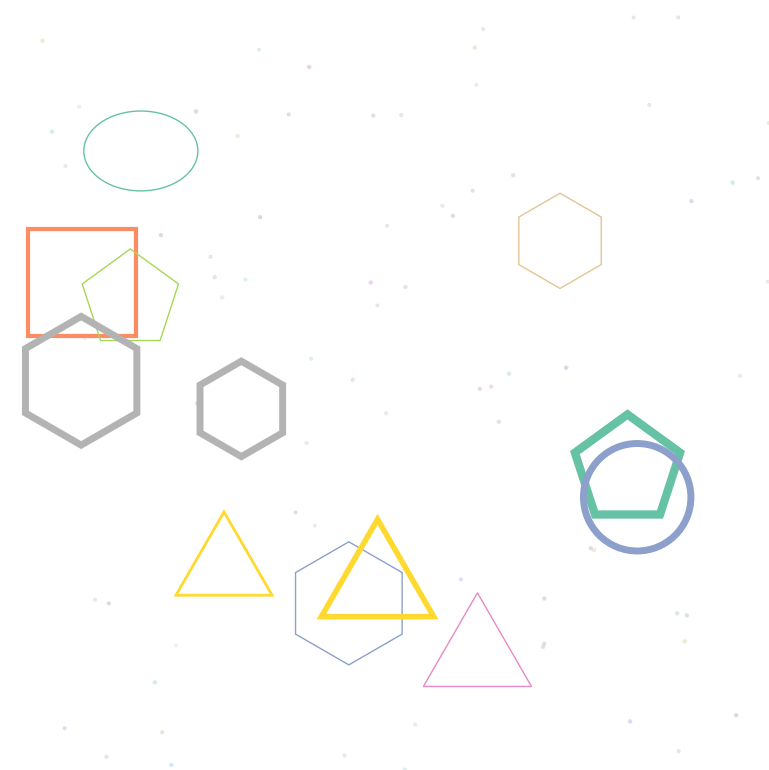[{"shape": "pentagon", "thickness": 3, "radius": 0.36, "center": [0.815, 0.39]}, {"shape": "oval", "thickness": 0.5, "radius": 0.37, "center": [0.183, 0.804]}, {"shape": "square", "thickness": 1.5, "radius": 0.35, "center": [0.107, 0.633]}, {"shape": "circle", "thickness": 2.5, "radius": 0.35, "center": [0.827, 0.354]}, {"shape": "hexagon", "thickness": 0.5, "radius": 0.4, "center": [0.453, 0.216]}, {"shape": "triangle", "thickness": 0.5, "radius": 0.41, "center": [0.62, 0.149]}, {"shape": "pentagon", "thickness": 0.5, "radius": 0.33, "center": [0.169, 0.611]}, {"shape": "triangle", "thickness": 2, "radius": 0.42, "center": [0.49, 0.241]}, {"shape": "triangle", "thickness": 1, "radius": 0.36, "center": [0.291, 0.263]}, {"shape": "hexagon", "thickness": 0.5, "radius": 0.31, "center": [0.727, 0.687]}, {"shape": "hexagon", "thickness": 2.5, "radius": 0.31, "center": [0.313, 0.469]}, {"shape": "hexagon", "thickness": 2.5, "radius": 0.42, "center": [0.105, 0.505]}]